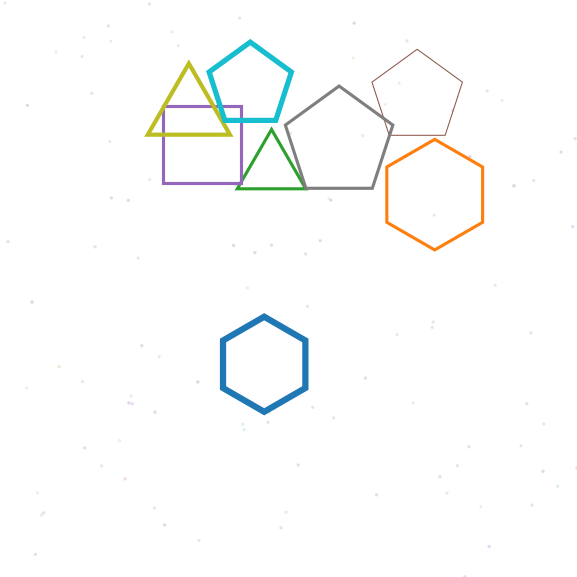[{"shape": "hexagon", "thickness": 3, "radius": 0.41, "center": [0.457, 0.368]}, {"shape": "hexagon", "thickness": 1.5, "radius": 0.48, "center": [0.753, 0.662]}, {"shape": "triangle", "thickness": 1.5, "radius": 0.34, "center": [0.47, 0.706]}, {"shape": "square", "thickness": 1.5, "radius": 0.33, "center": [0.35, 0.749]}, {"shape": "pentagon", "thickness": 0.5, "radius": 0.41, "center": [0.722, 0.831]}, {"shape": "pentagon", "thickness": 1.5, "radius": 0.49, "center": [0.587, 0.752]}, {"shape": "triangle", "thickness": 2, "radius": 0.41, "center": [0.327, 0.807]}, {"shape": "pentagon", "thickness": 2.5, "radius": 0.37, "center": [0.433, 0.851]}]